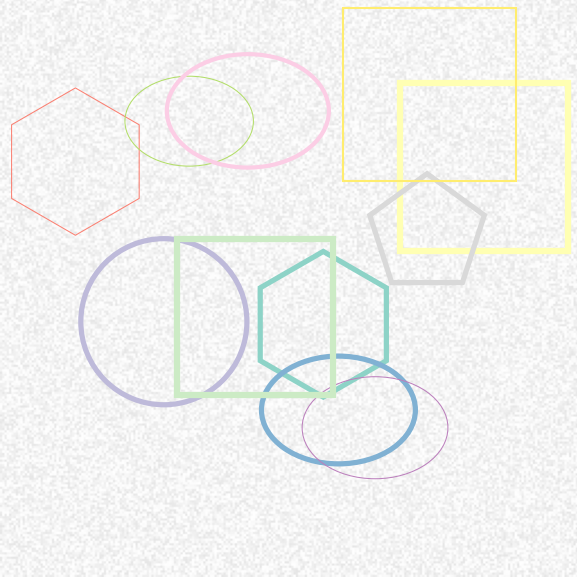[{"shape": "hexagon", "thickness": 2.5, "radius": 0.63, "center": [0.56, 0.438]}, {"shape": "square", "thickness": 3, "radius": 0.73, "center": [0.838, 0.71]}, {"shape": "circle", "thickness": 2.5, "radius": 0.72, "center": [0.284, 0.442]}, {"shape": "hexagon", "thickness": 0.5, "radius": 0.64, "center": [0.131, 0.719]}, {"shape": "oval", "thickness": 2.5, "radius": 0.67, "center": [0.586, 0.289]}, {"shape": "oval", "thickness": 0.5, "radius": 0.56, "center": [0.328, 0.789]}, {"shape": "oval", "thickness": 2, "radius": 0.7, "center": [0.429, 0.807]}, {"shape": "pentagon", "thickness": 2.5, "radius": 0.52, "center": [0.74, 0.594]}, {"shape": "oval", "thickness": 0.5, "radius": 0.63, "center": [0.649, 0.258]}, {"shape": "square", "thickness": 3, "radius": 0.67, "center": [0.441, 0.45]}, {"shape": "square", "thickness": 1, "radius": 0.75, "center": [0.744, 0.835]}]